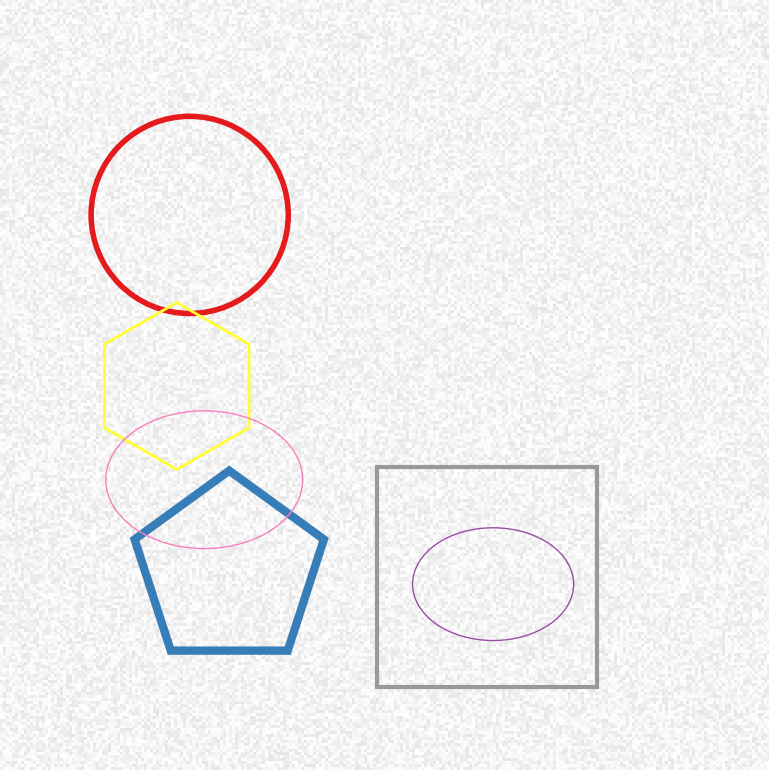[{"shape": "circle", "thickness": 2, "radius": 0.64, "center": [0.246, 0.721]}, {"shape": "pentagon", "thickness": 3, "radius": 0.65, "center": [0.298, 0.26]}, {"shape": "oval", "thickness": 0.5, "radius": 0.52, "center": [0.64, 0.241]}, {"shape": "hexagon", "thickness": 1, "radius": 0.54, "center": [0.23, 0.499]}, {"shape": "oval", "thickness": 0.5, "radius": 0.64, "center": [0.265, 0.377]}, {"shape": "square", "thickness": 1.5, "radius": 0.71, "center": [0.632, 0.251]}]